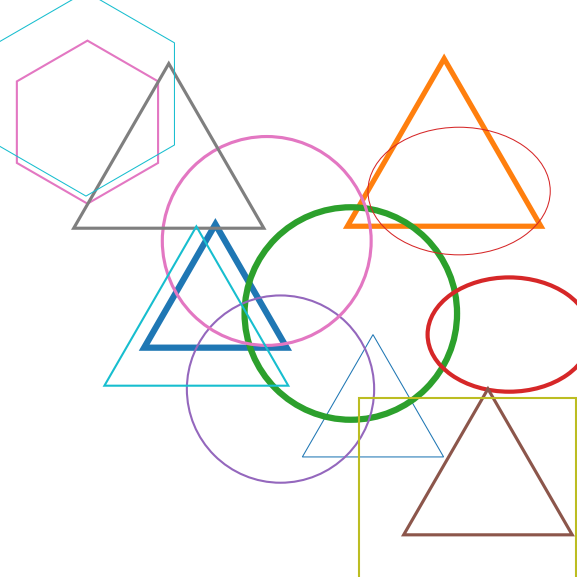[{"shape": "triangle", "thickness": 0.5, "radius": 0.71, "center": [0.646, 0.279]}, {"shape": "triangle", "thickness": 3, "radius": 0.71, "center": [0.373, 0.468]}, {"shape": "triangle", "thickness": 2.5, "radius": 0.97, "center": [0.769, 0.704]}, {"shape": "circle", "thickness": 3, "radius": 0.92, "center": [0.607, 0.456]}, {"shape": "oval", "thickness": 2, "radius": 0.71, "center": [0.882, 0.42]}, {"shape": "oval", "thickness": 0.5, "radius": 0.79, "center": [0.795, 0.668]}, {"shape": "circle", "thickness": 1, "radius": 0.81, "center": [0.486, 0.325]}, {"shape": "triangle", "thickness": 1.5, "radius": 0.84, "center": [0.845, 0.157]}, {"shape": "circle", "thickness": 1.5, "radius": 0.9, "center": [0.462, 0.582]}, {"shape": "hexagon", "thickness": 1, "radius": 0.71, "center": [0.151, 0.788]}, {"shape": "triangle", "thickness": 1.5, "radius": 0.95, "center": [0.292, 0.699]}, {"shape": "square", "thickness": 1, "radius": 0.94, "center": [0.809, 0.121]}, {"shape": "triangle", "thickness": 1, "radius": 0.92, "center": [0.34, 0.423]}, {"shape": "hexagon", "thickness": 0.5, "radius": 0.88, "center": [0.149, 0.837]}]